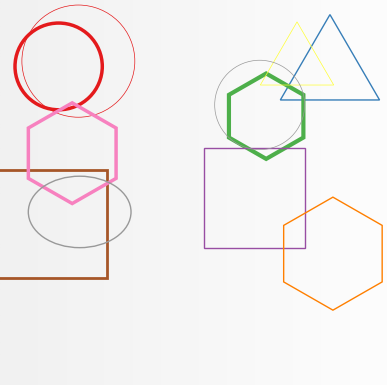[{"shape": "circle", "thickness": 0.5, "radius": 0.73, "center": [0.202, 0.841]}, {"shape": "circle", "thickness": 2.5, "radius": 0.56, "center": [0.151, 0.828]}, {"shape": "triangle", "thickness": 1, "radius": 0.74, "center": [0.851, 0.814]}, {"shape": "hexagon", "thickness": 3, "radius": 0.55, "center": [0.687, 0.698]}, {"shape": "square", "thickness": 1, "radius": 0.65, "center": [0.657, 0.486]}, {"shape": "hexagon", "thickness": 1, "radius": 0.73, "center": [0.859, 0.341]}, {"shape": "triangle", "thickness": 0.5, "radius": 0.55, "center": [0.766, 0.834]}, {"shape": "square", "thickness": 2, "radius": 0.7, "center": [0.136, 0.419]}, {"shape": "hexagon", "thickness": 2.5, "radius": 0.65, "center": [0.186, 0.602]}, {"shape": "circle", "thickness": 0.5, "radius": 0.58, "center": [0.67, 0.727]}, {"shape": "oval", "thickness": 1, "radius": 0.66, "center": [0.206, 0.45]}]